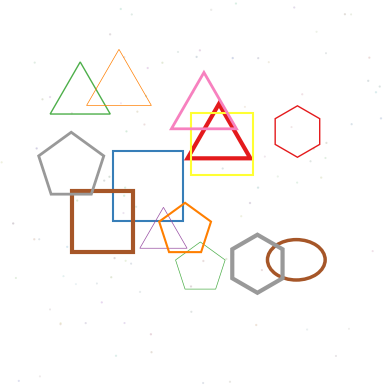[{"shape": "triangle", "thickness": 3, "radius": 0.47, "center": [0.569, 0.636]}, {"shape": "hexagon", "thickness": 1, "radius": 0.33, "center": [0.773, 0.658]}, {"shape": "square", "thickness": 1.5, "radius": 0.45, "center": [0.385, 0.516]}, {"shape": "pentagon", "thickness": 0.5, "radius": 0.34, "center": [0.52, 0.304]}, {"shape": "triangle", "thickness": 1, "radius": 0.45, "center": [0.208, 0.749]}, {"shape": "triangle", "thickness": 0.5, "radius": 0.35, "center": [0.425, 0.391]}, {"shape": "triangle", "thickness": 0.5, "radius": 0.49, "center": [0.309, 0.775]}, {"shape": "pentagon", "thickness": 1.5, "radius": 0.35, "center": [0.481, 0.402]}, {"shape": "square", "thickness": 1.5, "radius": 0.41, "center": [0.576, 0.626]}, {"shape": "oval", "thickness": 2.5, "radius": 0.37, "center": [0.77, 0.325]}, {"shape": "square", "thickness": 3, "radius": 0.39, "center": [0.266, 0.425]}, {"shape": "triangle", "thickness": 2, "radius": 0.49, "center": [0.53, 0.714]}, {"shape": "pentagon", "thickness": 2, "radius": 0.44, "center": [0.185, 0.568]}, {"shape": "hexagon", "thickness": 3, "radius": 0.38, "center": [0.669, 0.315]}]